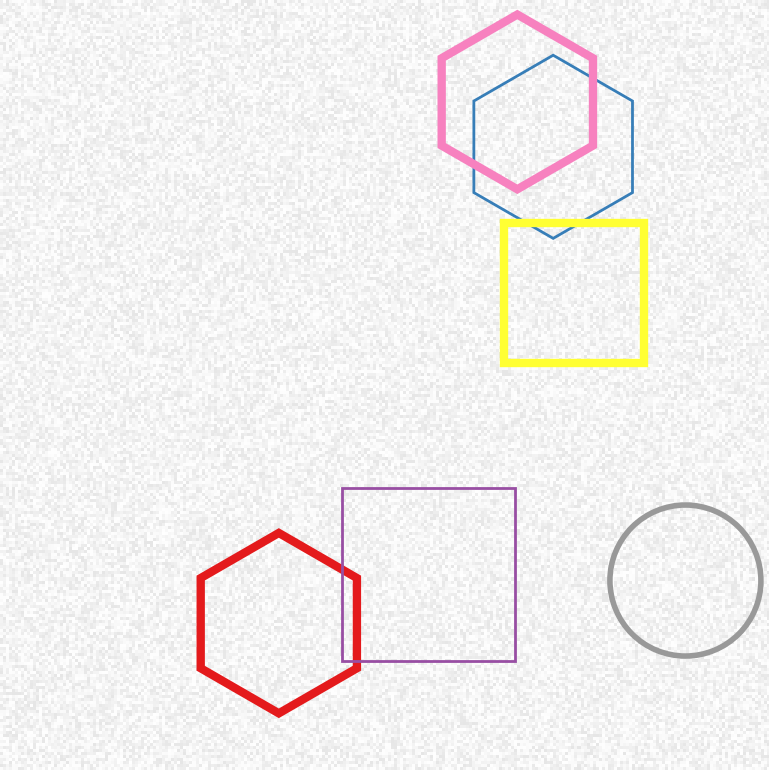[{"shape": "hexagon", "thickness": 3, "radius": 0.59, "center": [0.362, 0.191]}, {"shape": "hexagon", "thickness": 1, "radius": 0.59, "center": [0.718, 0.809]}, {"shape": "square", "thickness": 1, "radius": 0.56, "center": [0.556, 0.254]}, {"shape": "square", "thickness": 3, "radius": 0.45, "center": [0.746, 0.62]}, {"shape": "hexagon", "thickness": 3, "radius": 0.57, "center": [0.672, 0.868]}, {"shape": "circle", "thickness": 2, "radius": 0.49, "center": [0.89, 0.246]}]